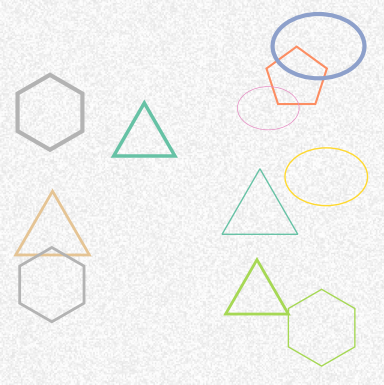[{"shape": "triangle", "thickness": 1, "radius": 0.57, "center": [0.675, 0.448]}, {"shape": "triangle", "thickness": 2.5, "radius": 0.46, "center": [0.375, 0.641]}, {"shape": "pentagon", "thickness": 1.5, "radius": 0.41, "center": [0.771, 0.797]}, {"shape": "oval", "thickness": 3, "radius": 0.6, "center": [0.827, 0.88]}, {"shape": "oval", "thickness": 0.5, "radius": 0.4, "center": [0.697, 0.719]}, {"shape": "triangle", "thickness": 2, "radius": 0.47, "center": [0.667, 0.231]}, {"shape": "hexagon", "thickness": 1, "radius": 0.5, "center": [0.835, 0.149]}, {"shape": "oval", "thickness": 1, "radius": 0.54, "center": [0.847, 0.541]}, {"shape": "triangle", "thickness": 2, "radius": 0.55, "center": [0.136, 0.393]}, {"shape": "hexagon", "thickness": 3, "radius": 0.49, "center": [0.13, 0.708]}, {"shape": "hexagon", "thickness": 2, "radius": 0.48, "center": [0.135, 0.261]}]